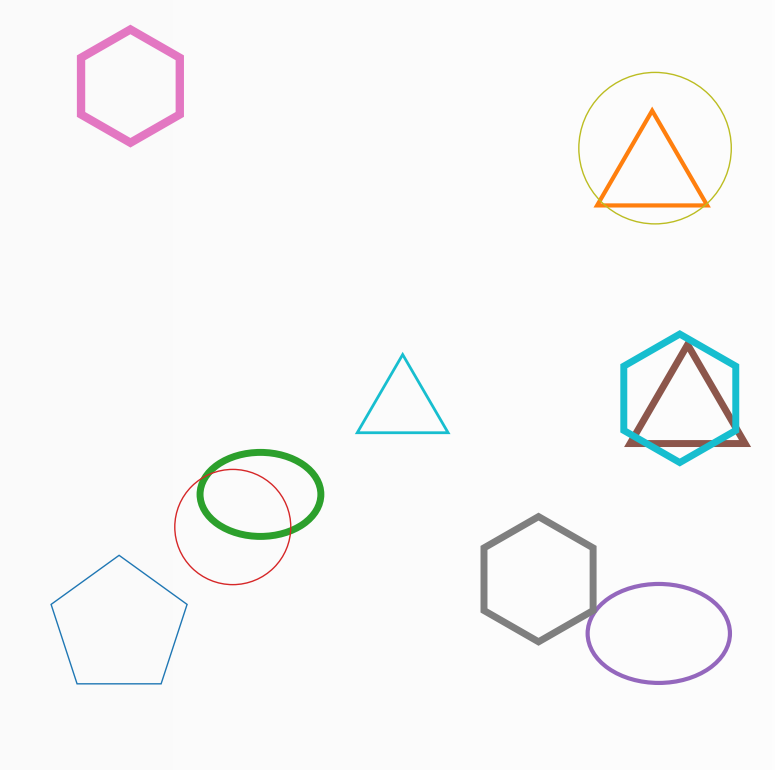[{"shape": "pentagon", "thickness": 0.5, "radius": 0.46, "center": [0.154, 0.187]}, {"shape": "triangle", "thickness": 1.5, "radius": 0.41, "center": [0.842, 0.774]}, {"shape": "oval", "thickness": 2.5, "radius": 0.39, "center": [0.336, 0.358]}, {"shape": "circle", "thickness": 0.5, "radius": 0.37, "center": [0.3, 0.316]}, {"shape": "oval", "thickness": 1.5, "radius": 0.46, "center": [0.85, 0.177]}, {"shape": "triangle", "thickness": 2.5, "radius": 0.43, "center": [0.887, 0.467]}, {"shape": "hexagon", "thickness": 3, "radius": 0.37, "center": [0.168, 0.888]}, {"shape": "hexagon", "thickness": 2.5, "radius": 0.41, "center": [0.695, 0.248]}, {"shape": "circle", "thickness": 0.5, "radius": 0.49, "center": [0.845, 0.808]}, {"shape": "hexagon", "thickness": 2.5, "radius": 0.42, "center": [0.877, 0.483]}, {"shape": "triangle", "thickness": 1, "radius": 0.34, "center": [0.52, 0.472]}]